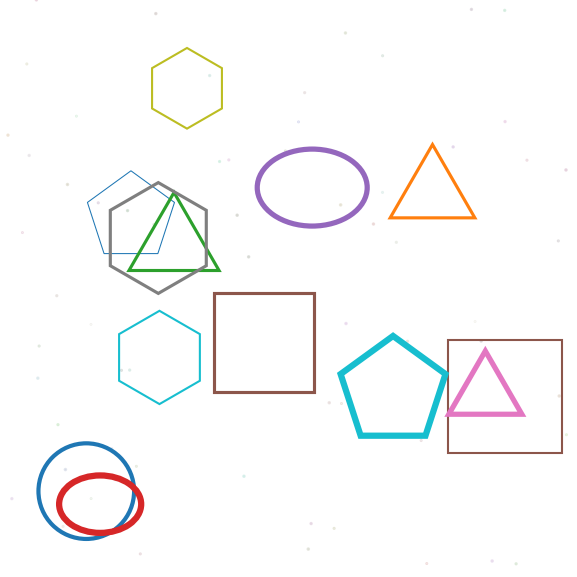[{"shape": "pentagon", "thickness": 0.5, "radius": 0.4, "center": [0.227, 0.624]}, {"shape": "circle", "thickness": 2, "radius": 0.41, "center": [0.149, 0.149]}, {"shape": "triangle", "thickness": 1.5, "radius": 0.42, "center": [0.749, 0.664]}, {"shape": "triangle", "thickness": 1.5, "radius": 0.45, "center": [0.301, 0.576]}, {"shape": "oval", "thickness": 3, "radius": 0.36, "center": [0.173, 0.126]}, {"shape": "oval", "thickness": 2.5, "radius": 0.48, "center": [0.541, 0.674]}, {"shape": "square", "thickness": 1, "radius": 0.49, "center": [0.875, 0.313]}, {"shape": "square", "thickness": 1.5, "radius": 0.43, "center": [0.457, 0.406]}, {"shape": "triangle", "thickness": 2.5, "radius": 0.36, "center": [0.84, 0.318]}, {"shape": "hexagon", "thickness": 1.5, "radius": 0.48, "center": [0.274, 0.587]}, {"shape": "hexagon", "thickness": 1, "radius": 0.35, "center": [0.324, 0.846]}, {"shape": "hexagon", "thickness": 1, "radius": 0.4, "center": [0.276, 0.38]}, {"shape": "pentagon", "thickness": 3, "radius": 0.48, "center": [0.681, 0.322]}]